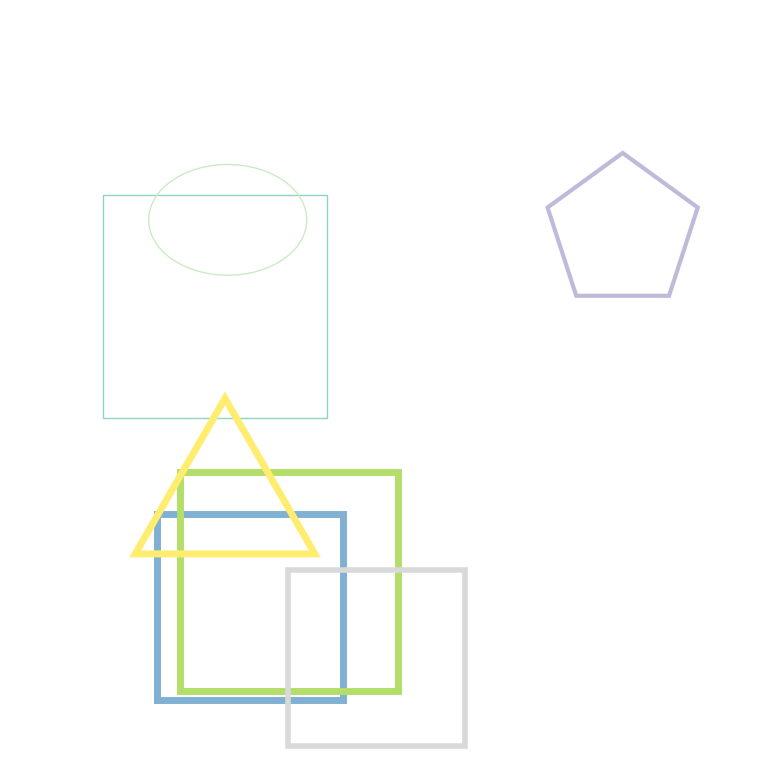[{"shape": "square", "thickness": 0.5, "radius": 0.73, "center": [0.279, 0.602]}, {"shape": "pentagon", "thickness": 1.5, "radius": 0.51, "center": [0.809, 0.699]}, {"shape": "square", "thickness": 2.5, "radius": 0.61, "center": [0.325, 0.212]}, {"shape": "square", "thickness": 2.5, "radius": 0.71, "center": [0.375, 0.245]}, {"shape": "square", "thickness": 2, "radius": 0.57, "center": [0.489, 0.145]}, {"shape": "oval", "thickness": 0.5, "radius": 0.51, "center": [0.296, 0.714]}, {"shape": "triangle", "thickness": 2.5, "radius": 0.67, "center": [0.292, 0.348]}]